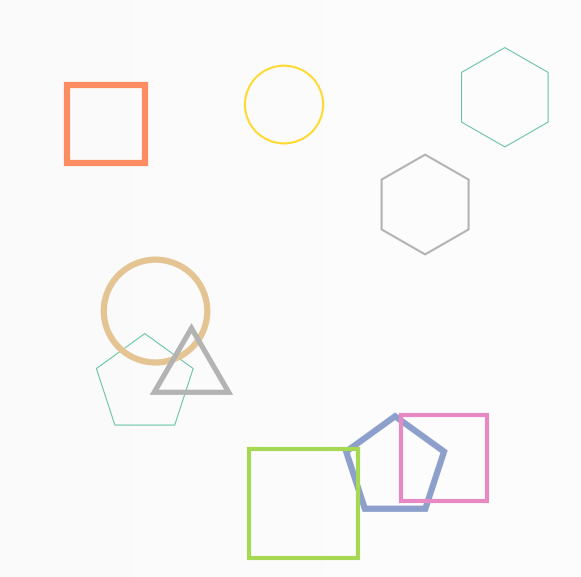[{"shape": "pentagon", "thickness": 0.5, "radius": 0.44, "center": [0.249, 0.334]}, {"shape": "hexagon", "thickness": 0.5, "radius": 0.43, "center": [0.869, 0.831]}, {"shape": "square", "thickness": 3, "radius": 0.34, "center": [0.182, 0.784]}, {"shape": "pentagon", "thickness": 3, "radius": 0.44, "center": [0.68, 0.19]}, {"shape": "square", "thickness": 2, "radius": 0.37, "center": [0.764, 0.206]}, {"shape": "square", "thickness": 2, "radius": 0.47, "center": [0.522, 0.127]}, {"shape": "circle", "thickness": 1, "radius": 0.34, "center": [0.489, 0.818]}, {"shape": "circle", "thickness": 3, "radius": 0.45, "center": [0.268, 0.46]}, {"shape": "triangle", "thickness": 2.5, "radius": 0.37, "center": [0.329, 0.357]}, {"shape": "hexagon", "thickness": 1, "radius": 0.43, "center": [0.731, 0.645]}]